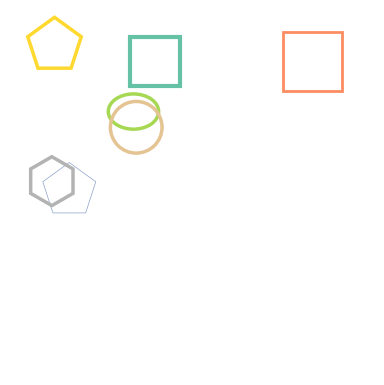[{"shape": "square", "thickness": 3, "radius": 0.32, "center": [0.403, 0.84]}, {"shape": "square", "thickness": 2, "radius": 0.39, "center": [0.811, 0.84]}, {"shape": "pentagon", "thickness": 0.5, "radius": 0.36, "center": [0.18, 0.506]}, {"shape": "oval", "thickness": 2.5, "radius": 0.33, "center": [0.347, 0.71]}, {"shape": "pentagon", "thickness": 2.5, "radius": 0.37, "center": [0.142, 0.882]}, {"shape": "circle", "thickness": 2.5, "radius": 0.34, "center": [0.354, 0.669]}, {"shape": "hexagon", "thickness": 2.5, "radius": 0.32, "center": [0.135, 0.529]}]